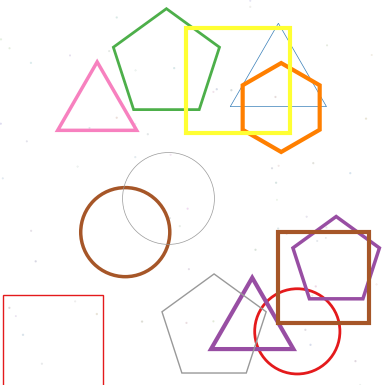[{"shape": "circle", "thickness": 2, "radius": 0.55, "center": [0.772, 0.139]}, {"shape": "square", "thickness": 1, "radius": 0.65, "center": [0.138, 0.103]}, {"shape": "triangle", "thickness": 0.5, "radius": 0.72, "center": [0.723, 0.795]}, {"shape": "pentagon", "thickness": 2, "radius": 0.72, "center": [0.432, 0.833]}, {"shape": "pentagon", "thickness": 2.5, "radius": 0.59, "center": [0.873, 0.319]}, {"shape": "triangle", "thickness": 3, "radius": 0.62, "center": [0.655, 0.155]}, {"shape": "hexagon", "thickness": 3, "radius": 0.58, "center": [0.73, 0.721]}, {"shape": "square", "thickness": 3, "radius": 0.68, "center": [0.618, 0.79]}, {"shape": "circle", "thickness": 2.5, "radius": 0.58, "center": [0.325, 0.397]}, {"shape": "square", "thickness": 3, "radius": 0.59, "center": [0.841, 0.279]}, {"shape": "triangle", "thickness": 2.5, "radius": 0.59, "center": [0.252, 0.721]}, {"shape": "circle", "thickness": 0.5, "radius": 0.6, "center": [0.438, 0.485]}, {"shape": "pentagon", "thickness": 1, "radius": 0.71, "center": [0.556, 0.146]}]